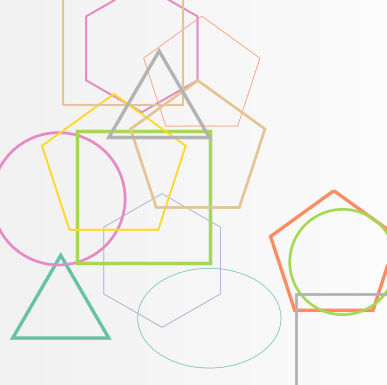[{"shape": "triangle", "thickness": 2.5, "radius": 0.72, "center": [0.157, 0.193]}, {"shape": "oval", "thickness": 0.5, "radius": 0.93, "center": [0.54, 0.174]}, {"shape": "pentagon", "thickness": 2.5, "radius": 0.86, "center": [0.862, 0.333]}, {"shape": "pentagon", "thickness": 0.5, "radius": 0.79, "center": [0.521, 0.8]}, {"shape": "hexagon", "thickness": 0.5, "radius": 0.87, "center": [0.418, 0.323]}, {"shape": "hexagon", "thickness": 1.5, "radius": 0.83, "center": [0.366, 0.874]}, {"shape": "circle", "thickness": 2, "radius": 0.86, "center": [0.151, 0.484]}, {"shape": "square", "thickness": 2.5, "radius": 0.86, "center": [0.37, 0.488]}, {"shape": "circle", "thickness": 2, "radius": 0.68, "center": [0.885, 0.319]}, {"shape": "pentagon", "thickness": 1.5, "radius": 0.97, "center": [0.294, 0.561]}, {"shape": "square", "thickness": 1.5, "radius": 0.78, "center": [0.318, 0.882]}, {"shape": "pentagon", "thickness": 2, "radius": 0.91, "center": [0.51, 0.609]}, {"shape": "triangle", "thickness": 2.5, "radius": 0.75, "center": [0.411, 0.718]}, {"shape": "square", "thickness": 2, "radius": 0.67, "center": [0.898, 0.103]}]